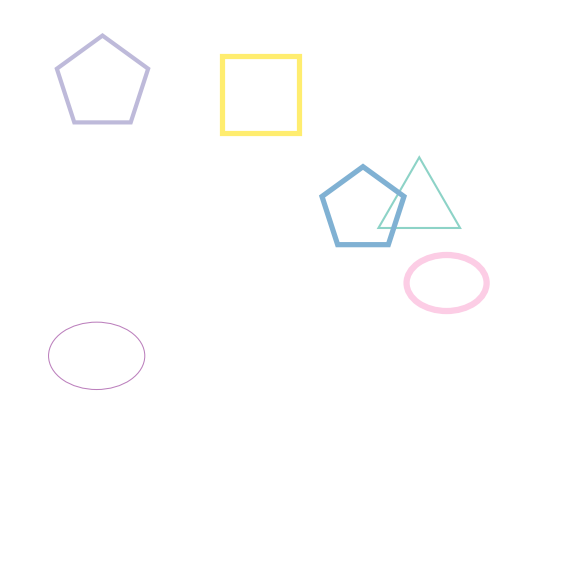[{"shape": "triangle", "thickness": 1, "radius": 0.41, "center": [0.726, 0.645]}, {"shape": "pentagon", "thickness": 2, "radius": 0.42, "center": [0.177, 0.854]}, {"shape": "pentagon", "thickness": 2.5, "radius": 0.37, "center": [0.629, 0.636]}, {"shape": "oval", "thickness": 3, "radius": 0.35, "center": [0.773, 0.509]}, {"shape": "oval", "thickness": 0.5, "radius": 0.42, "center": [0.167, 0.383]}, {"shape": "square", "thickness": 2.5, "radius": 0.34, "center": [0.451, 0.836]}]